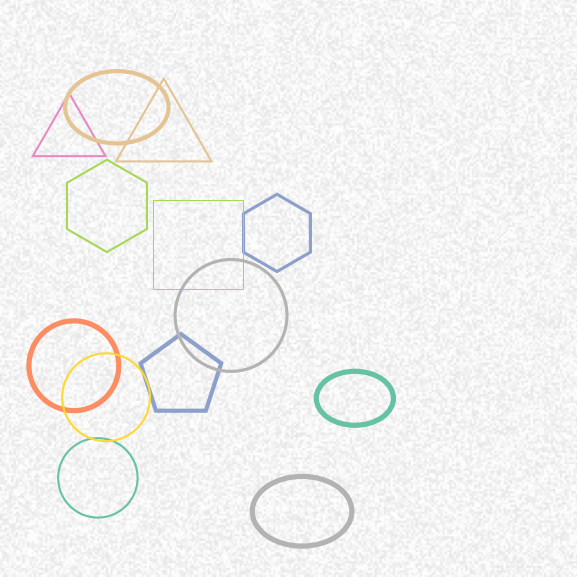[{"shape": "circle", "thickness": 1, "radius": 0.34, "center": [0.169, 0.172]}, {"shape": "oval", "thickness": 2.5, "radius": 0.33, "center": [0.614, 0.309]}, {"shape": "circle", "thickness": 2.5, "radius": 0.39, "center": [0.128, 0.366]}, {"shape": "hexagon", "thickness": 1.5, "radius": 0.33, "center": [0.48, 0.596]}, {"shape": "pentagon", "thickness": 2, "radius": 0.37, "center": [0.313, 0.347]}, {"shape": "triangle", "thickness": 1, "radius": 0.36, "center": [0.12, 0.765]}, {"shape": "square", "thickness": 0.5, "radius": 0.39, "center": [0.342, 0.576]}, {"shape": "hexagon", "thickness": 1, "radius": 0.4, "center": [0.185, 0.643]}, {"shape": "circle", "thickness": 1, "radius": 0.38, "center": [0.184, 0.311]}, {"shape": "oval", "thickness": 2, "radius": 0.45, "center": [0.202, 0.813]}, {"shape": "triangle", "thickness": 1, "radius": 0.48, "center": [0.284, 0.767]}, {"shape": "circle", "thickness": 1.5, "radius": 0.48, "center": [0.4, 0.453]}, {"shape": "oval", "thickness": 2.5, "radius": 0.43, "center": [0.523, 0.114]}]